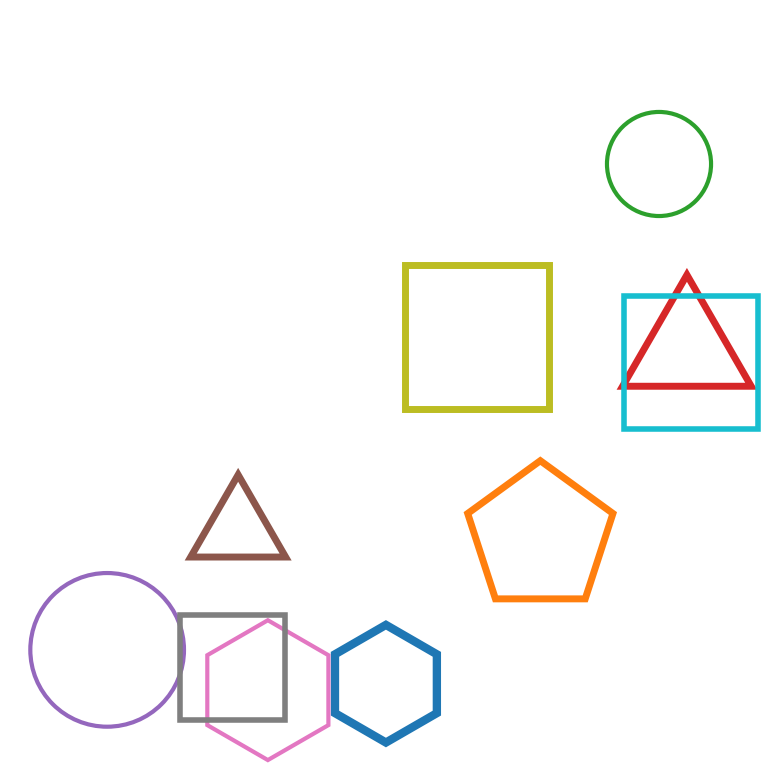[{"shape": "hexagon", "thickness": 3, "radius": 0.38, "center": [0.501, 0.112]}, {"shape": "pentagon", "thickness": 2.5, "radius": 0.5, "center": [0.702, 0.302]}, {"shape": "circle", "thickness": 1.5, "radius": 0.34, "center": [0.856, 0.787]}, {"shape": "triangle", "thickness": 2.5, "radius": 0.48, "center": [0.892, 0.547]}, {"shape": "circle", "thickness": 1.5, "radius": 0.5, "center": [0.139, 0.156]}, {"shape": "triangle", "thickness": 2.5, "radius": 0.36, "center": [0.309, 0.312]}, {"shape": "hexagon", "thickness": 1.5, "radius": 0.45, "center": [0.348, 0.104]}, {"shape": "square", "thickness": 2, "radius": 0.34, "center": [0.302, 0.133]}, {"shape": "square", "thickness": 2.5, "radius": 0.47, "center": [0.62, 0.562]}, {"shape": "square", "thickness": 2, "radius": 0.43, "center": [0.898, 0.53]}]